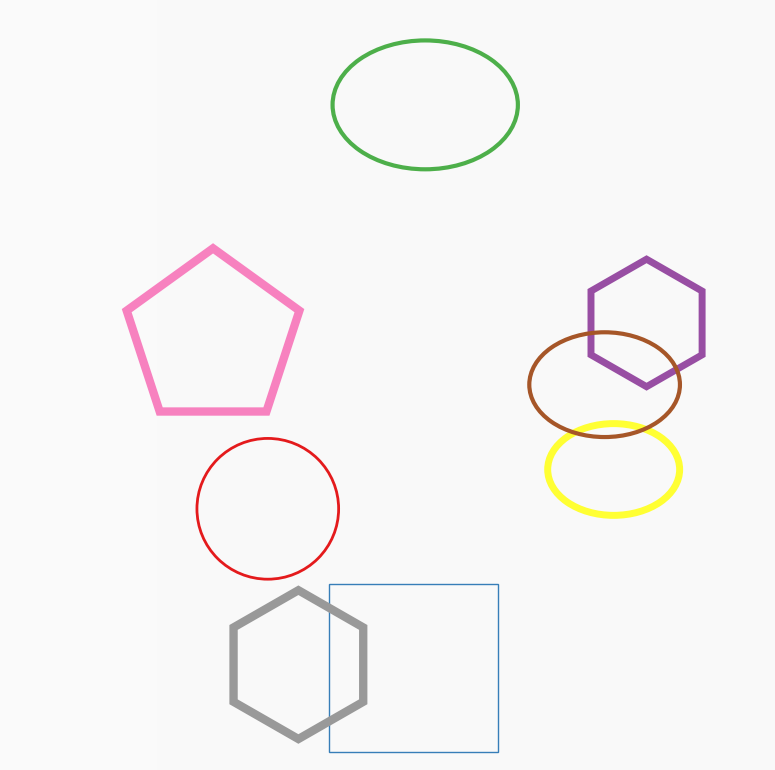[{"shape": "circle", "thickness": 1, "radius": 0.46, "center": [0.346, 0.339]}, {"shape": "square", "thickness": 0.5, "radius": 0.55, "center": [0.534, 0.133]}, {"shape": "oval", "thickness": 1.5, "radius": 0.6, "center": [0.549, 0.864]}, {"shape": "hexagon", "thickness": 2.5, "radius": 0.41, "center": [0.834, 0.581]}, {"shape": "oval", "thickness": 2.5, "radius": 0.43, "center": [0.792, 0.39]}, {"shape": "oval", "thickness": 1.5, "radius": 0.49, "center": [0.78, 0.5]}, {"shape": "pentagon", "thickness": 3, "radius": 0.59, "center": [0.275, 0.56]}, {"shape": "hexagon", "thickness": 3, "radius": 0.48, "center": [0.385, 0.137]}]